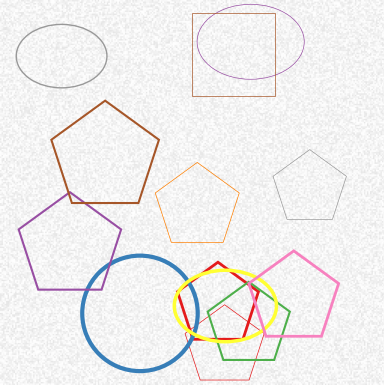[{"shape": "pentagon", "thickness": 0.5, "radius": 0.54, "center": [0.583, 0.1]}, {"shape": "pentagon", "thickness": 2, "radius": 0.55, "center": [0.566, 0.208]}, {"shape": "circle", "thickness": 3, "radius": 0.75, "center": [0.364, 0.186]}, {"shape": "pentagon", "thickness": 1.5, "radius": 0.56, "center": [0.646, 0.156]}, {"shape": "pentagon", "thickness": 1.5, "radius": 0.7, "center": [0.182, 0.361]}, {"shape": "oval", "thickness": 0.5, "radius": 0.7, "center": [0.651, 0.891]}, {"shape": "pentagon", "thickness": 0.5, "radius": 0.57, "center": [0.512, 0.463]}, {"shape": "oval", "thickness": 2.5, "radius": 0.66, "center": [0.585, 0.205]}, {"shape": "square", "thickness": 0.5, "radius": 0.54, "center": [0.606, 0.859]}, {"shape": "pentagon", "thickness": 1.5, "radius": 0.73, "center": [0.273, 0.592]}, {"shape": "pentagon", "thickness": 2, "radius": 0.61, "center": [0.763, 0.226]}, {"shape": "oval", "thickness": 1, "radius": 0.59, "center": [0.16, 0.854]}, {"shape": "pentagon", "thickness": 0.5, "radius": 0.5, "center": [0.805, 0.511]}]